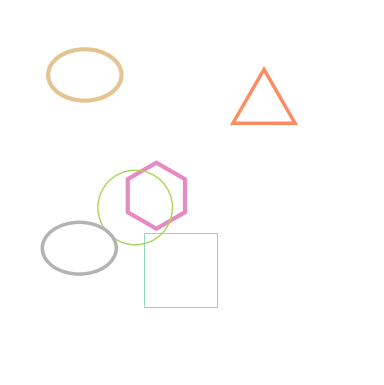[{"shape": "square", "thickness": 0.5, "radius": 0.48, "center": [0.469, 0.298]}, {"shape": "triangle", "thickness": 2.5, "radius": 0.47, "center": [0.686, 0.726]}, {"shape": "hexagon", "thickness": 3, "radius": 0.43, "center": [0.406, 0.492]}, {"shape": "circle", "thickness": 1, "radius": 0.48, "center": [0.351, 0.461]}, {"shape": "oval", "thickness": 3, "radius": 0.48, "center": [0.22, 0.805]}, {"shape": "oval", "thickness": 2.5, "radius": 0.48, "center": [0.206, 0.355]}]